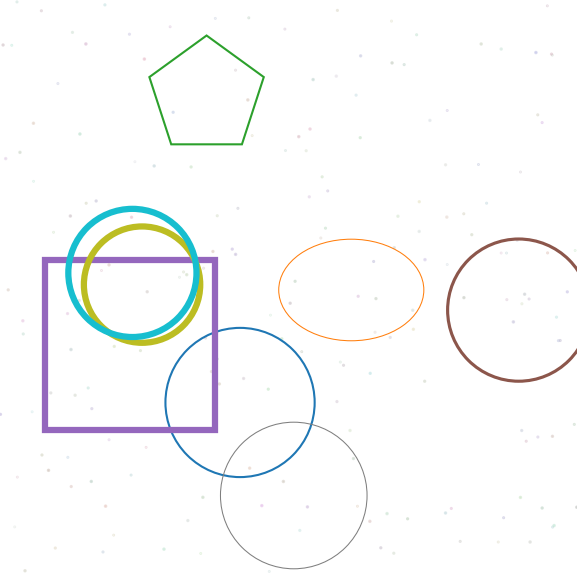[{"shape": "circle", "thickness": 1, "radius": 0.65, "center": [0.416, 0.302]}, {"shape": "oval", "thickness": 0.5, "radius": 0.63, "center": [0.608, 0.497]}, {"shape": "pentagon", "thickness": 1, "radius": 0.52, "center": [0.358, 0.833]}, {"shape": "square", "thickness": 3, "radius": 0.74, "center": [0.226, 0.402]}, {"shape": "circle", "thickness": 1.5, "radius": 0.62, "center": [0.898, 0.462]}, {"shape": "circle", "thickness": 0.5, "radius": 0.63, "center": [0.509, 0.141]}, {"shape": "circle", "thickness": 3, "radius": 0.5, "center": [0.246, 0.506]}, {"shape": "circle", "thickness": 3, "radius": 0.55, "center": [0.229, 0.527]}]